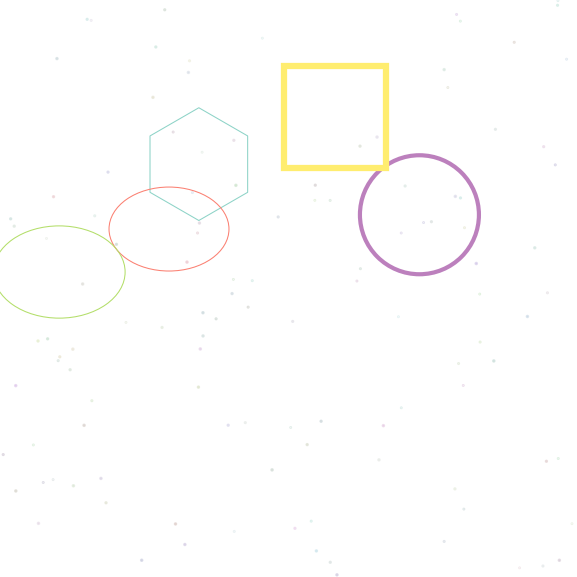[{"shape": "hexagon", "thickness": 0.5, "radius": 0.49, "center": [0.344, 0.715]}, {"shape": "oval", "thickness": 0.5, "radius": 0.52, "center": [0.293, 0.603]}, {"shape": "oval", "thickness": 0.5, "radius": 0.57, "center": [0.103, 0.528]}, {"shape": "circle", "thickness": 2, "radius": 0.52, "center": [0.726, 0.627]}, {"shape": "square", "thickness": 3, "radius": 0.44, "center": [0.581, 0.797]}]